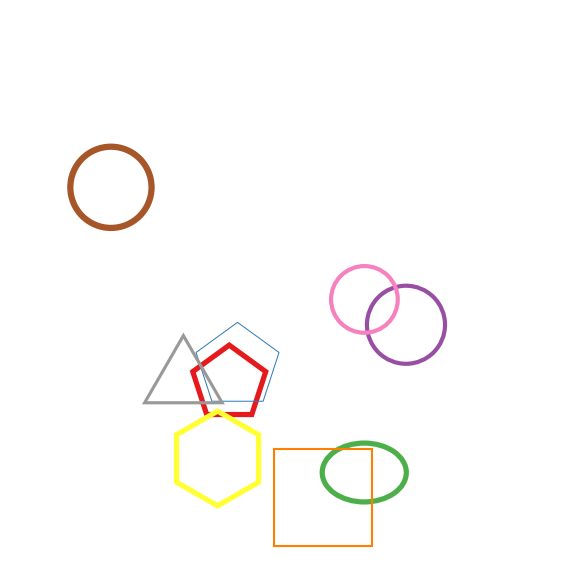[{"shape": "pentagon", "thickness": 2.5, "radius": 0.33, "center": [0.397, 0.335]}, {"shape": "pentagon", "thickness": 0.5, "radius": 0.38, "center": [0.411, 0.365]}, {"shape": "oval", "thickness": 2.5, "radius": 0.36, "center": [0.631, 0.181]}, {"shape": "circle", "thickness": 2, "radius": 0.34, "center": [0.703, 0.437]}, {"shape": "square", "thickness": 1, "radius": 0.42, "center": [0.559, 0.138]}, {"shape": "hexagon", "thickness": 2.5, "radius": 0.41, "center": [0.377, 0.205]}, {"shape": "circle", "thickness": 3, "radius": 0.35, "center": [0.192, 0.675]}, {"shape": "circle", "thickness": 2, "radius": 0.29, "center": [0.631, 0.481]}, {"shape": "triangle", "thickness": 1.5, "radius": 0.39, "center": [0.318, 0.34]}]